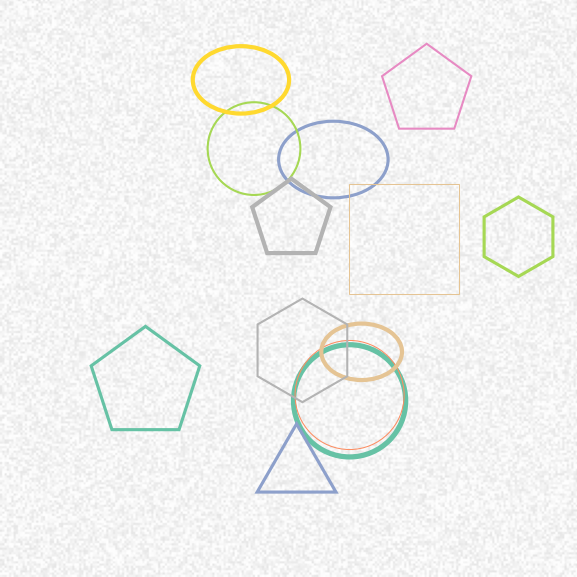[{"shape": "circle", "thickness": 2.5, "radius": 0.49, "center": [0.605, 0.305]}, {"shape": "pentagon", "thickness": 1.5, "radius": 0.49, "center": [0.252, 0.335]}, {"shape": "circle", "thickness": 0.5, "radius": 0.47, "center": [0.605, 0.315]}, {"shape": "triangle", "thickness": 1.5, "radius": 0.39, "center": [0.514, 0.186]}, {"shape": "oval", "thickness": 1.5, "radius": 0.47, "center": [0.577, 0.723]}, {"shape": "pentagon", "thickness": 1, "radius": 0.41, "center": [0.739, 0.842]}, {"shape": "hexagon", "thickness": 1.5, "radius": 0.34, "center": [0.898, 0.589]}, {"shape": "circle", "thickness": 1, "radius": 0.4, "center": [0.44, 0.742]}, {"shape": "oval", "thickness": 2, "radius": 0.42, "center": [0.417, 0.861]}, {"shape": "oval", "thickness": 2, "radius": 0.35, "center": [0.626, 0.39]}, {"shape": "square", "thickness": 0.5, "radius": 0.48, "center": [0.7, 0.585]}, {"shape": "pentagon", "thickness": 2, "radius": 0.36, "center": [0.504, 0.619]}, {"shape": "hexagon", "thickness": 1, "radius": 0.45, "center": [0.524, 0.392]}]